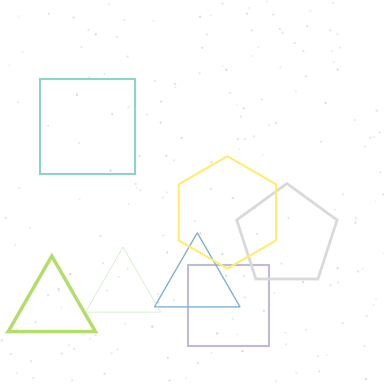[{"shape": "square", "thickness": 1.5, "radius": 0.61, "center": [0.227, 0.672]}, {"shape": "square", "thickness": 1.5, "radius": 0.52, "center": [0.594, 0.206]}, {"shape": "triangle", "thickness": 1, "radius": 0.64, "center": [0.512, 0.267]}, {"shape": "triangle", "thickness": 2.5, "radius": 0.65, "center": [0.135, 0.204]}, {"shape": "pentagon", "thickness": 2, "radius": 0.69, "center": [0.745, 0.386]}, {"shape": "triangle", "thickness": 0.5, "radius": 0.56, "center": [0.32, 0.246]}, {"shape": "hexagon", "thickness": 1.5, "radius": 0.73, "center": [0.591, 0.448]}]